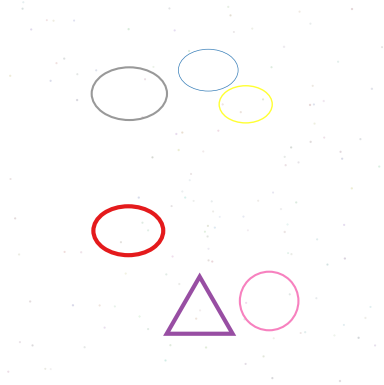[{"shape": "oval", "thickness": 3, "radius": 0.45, "center": [0.333, 0.401]}, {"shape": "oval", "thickness": 0.5, "radius": 0.39, "center": [0.541, 0.818]}, {"shape": "triangle", "thickness": 3, "radius": 0.49, "center": [0.519, 0.183]}, {"shape": "oval", "thickness": 1, "radius": 0.34, "center": [0.638, 0.729]}, {"shape": "circle", "thickness": 1.5, "radius": 0.38, "center": [0.699, 0.218]}, {"shape": "oval", "thickness": 1.5, "radius": 0.49, "center": [0.336, 0.757]}]